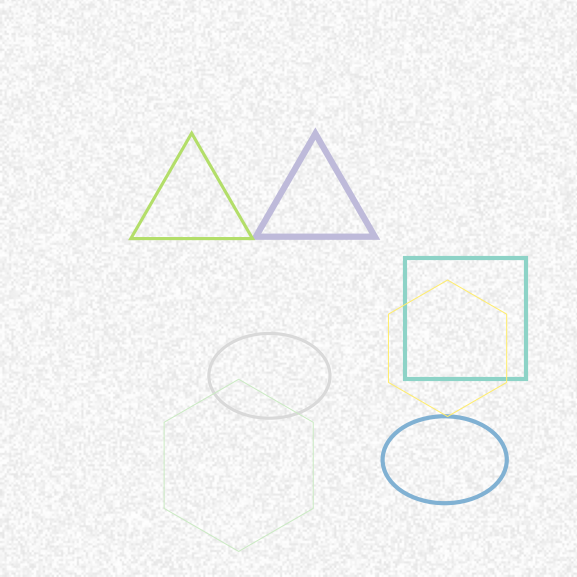[{"shape": "square", "thickness": 2, "radius": 0.52, "center": [0.806, 0.447]}, {"shape": "triangle", "thickness": 3, "radius": 0.6, "center": [0.546, 0.649]}, {"shape": "oval", "thickness": 2, "radius": 0.54, "center": [0.77, 0.203]}, {"shape": "triangle", "thickness": 1.5, "radius": 0.61, "center": [0.332, 0.647]}, {"shape": "oval", "thickness": 1.5, "radius": 0.52, "center": [0.467, 0.348]}, {"shape": "hexagon", "thickness": 0.5, "radius": 0.75, "center": [0.413, 0.193]}, {"shape": "hexagon", "thickness": 0.5, "radius": 0.59, "center": [0.775, 0.396]}]